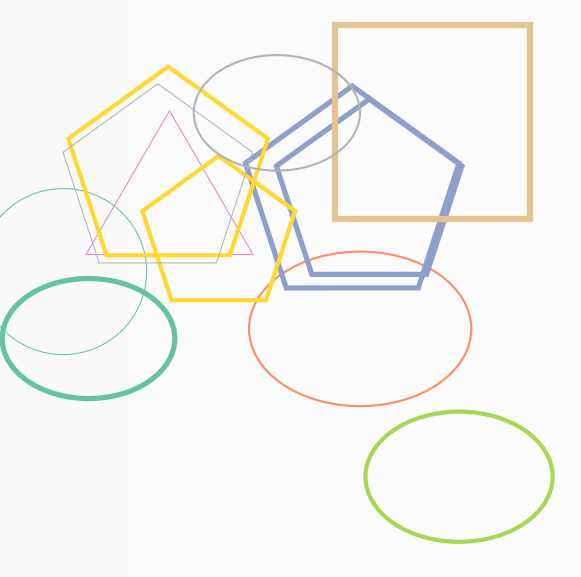[{"shape": "oval", "thickness": 2.5, "radius": 0.74, "center": [0.152, 0.413]}, {"shape": "circle", "thickness": 0.5, "radius": 0.72, "center": [0.108, 0.529]}, {"shape": "oval", "thickness": 1, "radius": 0.96, "center": [0.62, 0.43]}, {"shape": "pentagon", "thickness": 2.5, "radius": 0.97, "center": [0.606, 0.657]}, {"shape": "pentagon", "thickness": 2.5, "radius": 0.84, "center": [0.635, 0.66]}, {"shape": "triangle", "thickness": 0.5, "radius": 0.83, "center": [0.292, 0.641]}, {"shape": "oval", "thickness": 2, "radius": 0.81, "center": [0.79, 0.174]}, {"shape": "pentagon", "thickness": 2, "radius": 0.9, "center": [0.289, 0.703]}, {"shape": "pentagon", "thickness": 2, "radius": 0.69, "center": [0.376, 0.591]}, {"shape": "square", "thickness": 3, "radius": 0.84, "center": [0.745, 0.788]}, {"shape": "oval", "thickness": 1, "radius": 0.71, "center": [0.476, 0.804]}, {"shape": "pentagon", "thickness": 0.5, "radius": 0.86, "center": [0.271, 0.683]}]